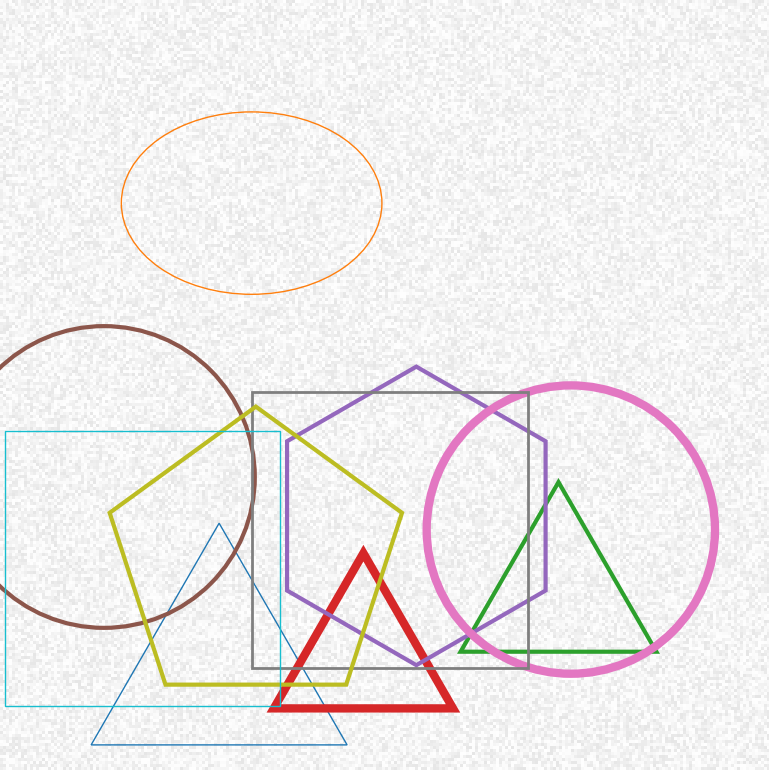[{"shape": "triangle", "thickness": 0.5, "radius": 0.96, "center": [0.285, 0.129]}, {"shape": "oval", "thickness": 0.5, "radius": 0.85, "center": [0.327, 0.736]}, {"shape": "triangle", "thickness": 1.5, "radius": 0.73, "center": [0.725, 0.227]}, {"shape": "triangle", "thickness": 3, "radius": 0.67, "center": [0.472, 0.147]}, {"shape": "hexagon", "thickness": 1.5, "radius": 0.97, "center": [0.541, 0.33]}, {"shape": "circle", "thickness": 1.5, "radius": 0.98, "center": [0.135, 0.381]}, {"shape": "circle", "thickness": 3, "radius": 0.94, "center": [0.741, 0.312]}, {"shape": "square", "thickness": 1, "radius": 0.9, "center": [0.506, 0.312]}, {"shape": "pentagon", "thickness": 1.5, "radius": 1.0, "center": [0.332, 0.272]}, {"shape": "square", "thickness": 0.5, "radius": 0.89, "center": [0.185, 0.261]}]